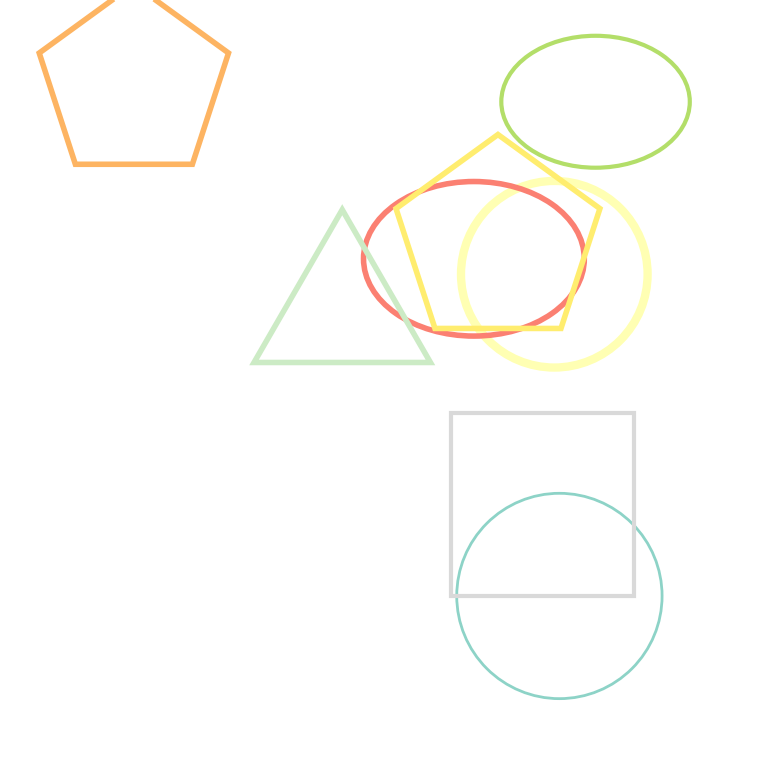[{"shape": "circle", "thickness": 1, "radius": 0.67, "center": [0.727, 0.226]}, {"shape": "circle", "thickness": 3, "radius": 0.61, "center": [0.72, 0.644]}, {"shape": "oval", "thickness": 2, "radius": 0.72, "center": [0.615, 0.664]}, {"shape": "pentagon", "thickness": 2, "radius": 0.65, "center": [0.174, 0.891]}, {"shape": "oval", "thickness": 1.5, "radius": 0.61, "center": [0.773, 0.868]}, {"shape": "square", "thickness": 1.5, "radius": 0.59, "center": [0.704, 0.345]}, {"shape": "triangle", "thickness": 2, "radius": 0.66, "center": [0.444, 0.595]}, {"shape": "pentagon", "thickness": 2, "radius": 0.7, "center": [0.647, 0.686]}]